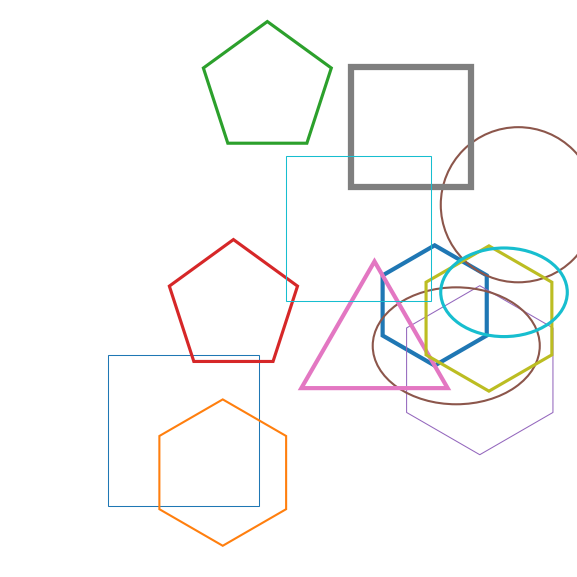[{"shape": "hexagon", "thickness": 2, "radius": 0.52, "center": [0.753, 0.47]}, {"shape": "square", "thickness": 0.5, "radius": 0.65, "center": [0.318, 0.254]}, {"shape": "hexagon", "thickness": 1, "radius": 0.63, "center": [0.386, 0.181]}, {"shape": "pentagon", "thickness": 1.5, "radius": 0.58, "center": [0.463, 0.845]}, {"shape": "pentagon", "thickness": 1.5, "radius": 0.58, "center": [0.404, 0.468]}, {"shape": "hexagon", "thickness": 0.5, "radius": 0.73, "center": [0.831, 0.358]}, {"shape": "circle", "thickness": 1, "radius": 0.67, "center": [0.898, 0.645]}, {"shape": "oval", "thickness": 1, "radius": 0.72, "center": [0.79, 0.4]}, {"shape": "triangle", "thickness": 2, "radius": 0.73, "center": [0.648, 0.4]}, {"shape": "square", "thickness": 3, "radius": 0.52, "center": [0.712, 0.779]}, {"shape": "hexagon", "thickness": 1.5, "radius": 0.63, "center": [0.847, 0.448]}, {"shape": "oval", "thickness": 1.5, "radius": 0.55, "center": [0.873, 0.493]}, {"shape": "square", "thickness": 0.5, "radius": 0.63, "center": [0.62, 0.603]}]